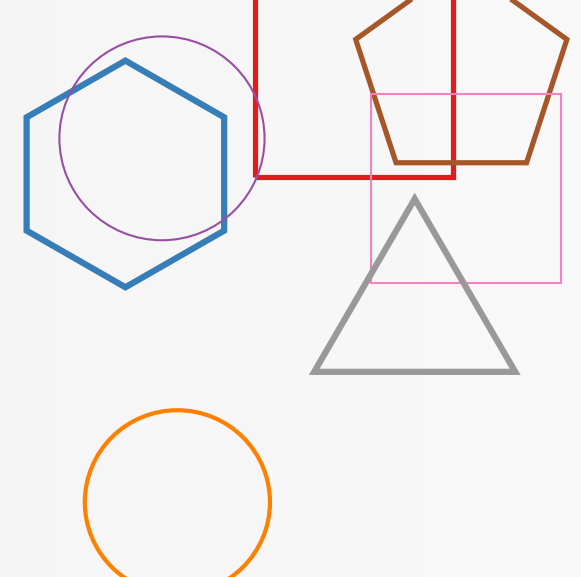[{"shape": "square", "thickness": 2.5, "radius": 0.85, "center": [0.609, 0.864]}, {"shape": "hexagon", "thickness": 3, "radius": 0.98, "center": [0.216, 0.698]}, {"shape": "circle", "thickness": 1, "radius": 0.88, "center": [0.279, 0.76]}, {"shape": "circle", "thickness": 2, "radius": 0.8, "center": [0.305, 0.13]}, {"shape": "pentagon", "thickness": 2.5, "radius": 0.96, "center": [0.794, 0.872]}, {"shape": "square", "thickness": 1, "radius": 0.82, "center": [0.802, 0.673]}, {"shape": "triangle", "thickness": 3, "radius": 1.0, "center": [0.713, 0.455]}]